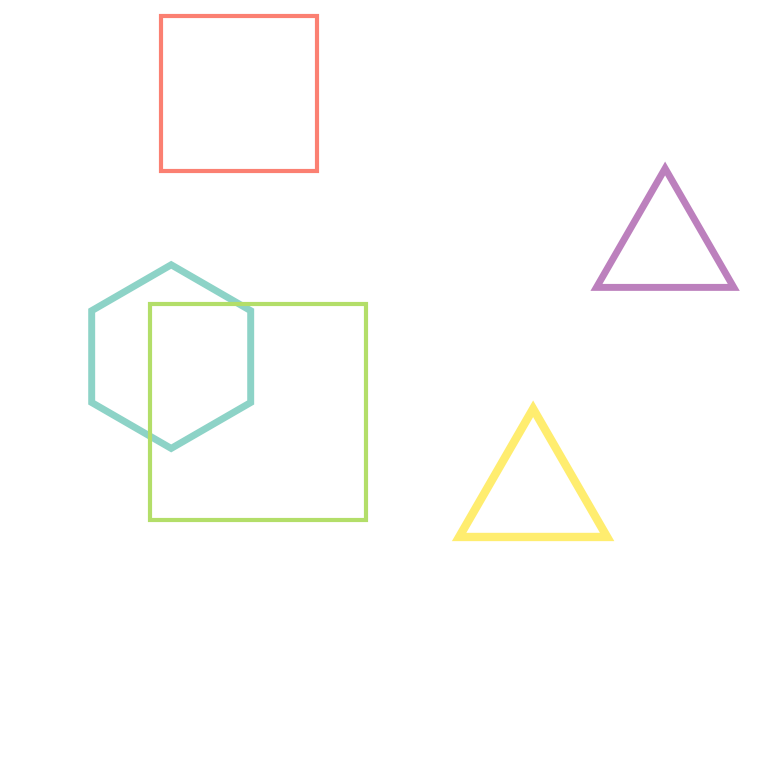[{"shape": "hexagon", "thickness": 2.5, "radius": 0.6, "center": [0.222, 0.537]}, {"shape": "square", "thickness": 1.5, "radius": 0.51, "center": [0.311, 0.878]}, {"shape": "square", "thickness": 1.5, "radius": 0.7, "center": [0.335, 0.465]}, {"shape": "triangle", "thickness": 2.5, "radius": 0.51, "center": [0.864, 0.678]}, {"shape": "triangle", "thickness": 3, "radius": 0.55, "center": [0.692, 0.358]}]